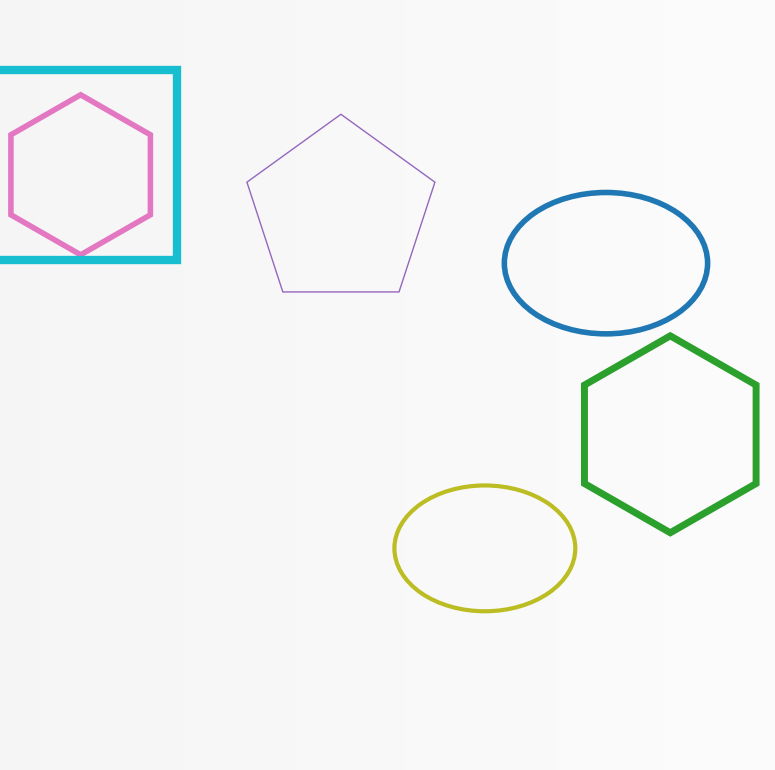[{"shape": "oval", "thickness": 2, "radius": 0.66, "center": [0.782, 0.658]}, {"shape": "hexagon", "thickness": 2.5, "radius": 0.64, "center": [0.865, 0.436]}, {"shape": "pentagon", "thickness": 0.5, "radius": 0.64, "center": [0.44, 0.724]}, {"shape": "hexagon", "thickness": 2, "radius": 0.52, "center": [0.104, 0.773]}, {"shape": "oval", "thickness": 1.5, "radius": 0.58, "center": [0.626, 0.288]}, {"shape": "square", "thickness": 3, "radius": 0.62, "center": [0.104, 0.785]}]